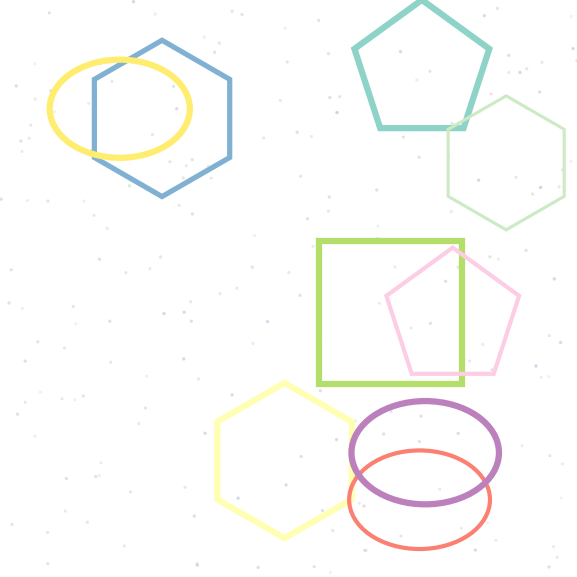[{"shape": "pentagon", "thickness": 3, "radius": 0.61, "center": [0.73, 0.877]}, {"shape": "hexagon", "thickness": 3, "radius": 0.67, "center": [0.493, 0.202]}, {"shape": "oval", "thickness": 2, "radius": 0.61, "center": [0.727, 0.134]}, {"shape": "hexagon", "thickness": 2.5, "radius": 0.68, "center": [0.281, 0.794]}, {"shape": "square", "thickness": 3, "radius": 0.62, "center": [0.676, 0.457]}, {"shape": "pentagon", "thickness": 2, "radius": 0.6, "center": [0.784, 0.45]}, {"shape": "oval", "thickness": 3, "radius": 0.64, "center": [0.736, 0.215]}, {"shape": "hexagon", "thickness": 1.5, "radius": 0.58, "center": [0.876, 0.717]}, {"shape": "oval", "thickness": 3, "radius": 0.61, "center": [0.207, 0.811]}]